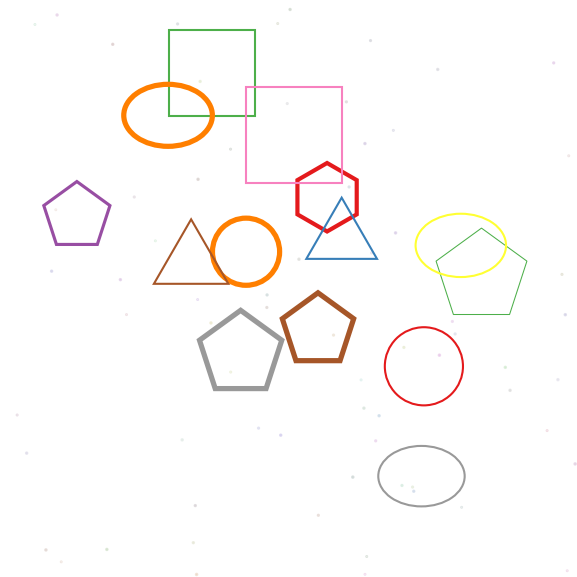[{"shape": "circle", "thickness": 1, "radius": 0.34, "center": [0.734, 0.365]}, {"shape": "hexagon", "thickness": 2, "radius": 0.3, "center": [0.566, 0.658]}, {"shape": "triangle", "thickness": 1, "radius": 0.35, "center": [0.592, 0.586]}, {"shape": "pentagon", "thickness": 0.5, "radius": 0.41, "center": [0.834, 0.521]}, {"shape": "square", "thickness": 1, "radius": 0.37, "center": [0.367, 0.873]}, {"shape": "pentagon", "thickness": 1.5, "radius": 0.3, "center": [0.133, 0.625]}, {"shape": "circle", "thickness": 2.5, "radius": 0.29, "center": [0.426, 0.563]}, {"shape": "oval", "thickness": 2.5, "radius": 0.38, "center": [0.291, 0.799]}, {"shape": "oval", "thickness": 1, "radius": 0.39, "center": [0.798, 0.574]}, {"shape": "triangle", "thickness": 1, "radius": 0.37, "center": [0.331, 0.545]}, {"shape": "pentagon", "thickness": 2.5, "radius": 0.32, "center": [0.551, 0.427]}, {"shape": "square", "thickness": 1, "radius": 0.41, "center": [0.509, 0.766]}, {"shape": "oval", "thickness": 1, "radius": 0.37, "center": [0.73, 0.175]}, {"shape": "pentagon", "thickness": 2.5, "radius": 0.37, "center": [0.417, 0.387]}]